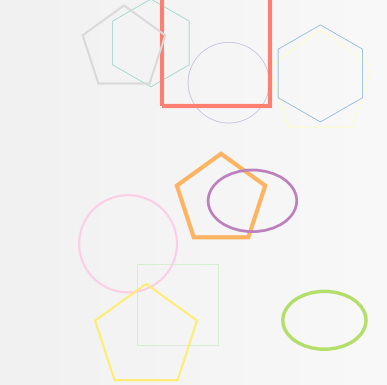[{"shape": "hexagon", "thickness": 0.5, "radius": 0.57, "center": [0.389, 0.888]}, {"shape": "pentagon", "thickness": 0.5, "radius": 0.7, "center": [0.827, 0.783]}, {"shape": "circle", "thickness": 0.5, "radius": 0.52, "center": [0.59, 0.785]}, {"shape": "square", "thickness": 3, "radius": 0.7, "center": [0.556, 0.865]}, {"shape": "hexagon", "thickness": 0.5, "radius": 0.63, "center": [0.827, 0.809]}, {"shape": "pentagon", "thickness": 3, "radius": 0.6, "center": [0.57, 0.481]}, {"shape": "oval", "thickness": 2.5, "radius": 0.54, "center": [0.837, 0.168]}, {"shape": "circle", "thickness": 1.5, "radius": 0.63, "center": [0.33, 0.367]}, {"shape": "pentagon", "thickness": 1.5, "radius": 0.56, "center": [0.32, 0.874]}, {"shape": "oval", "thickness": 2, "radius": 0.57, "center": [0.651, 0.478]}, {"shape": "square", "thickness": 0.5, "radius": 0.52, "center": [0.458, 0.209]}, {"shape": "pentagon", "thickness": 1.5, "radius": 0.69, "center": [0.377, 0.124]}]